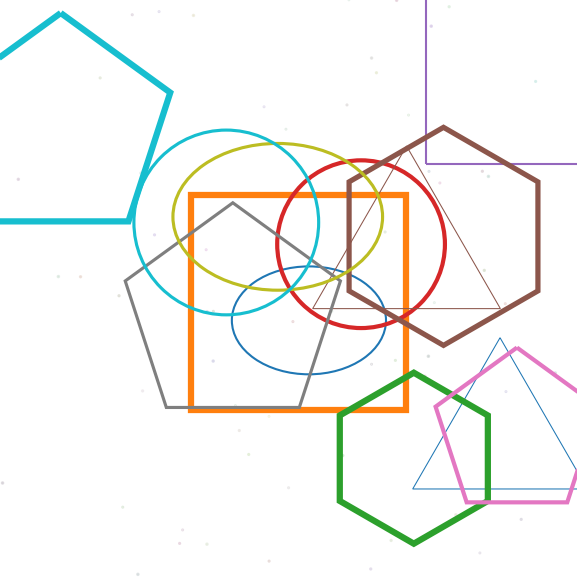[{"shape": "oval", "thickness": 1, "radius": 0.67, "center": [0.535, 0.444]}, {"shape": "triangle", "thickness": 0.5, "radius": 0.87, "center": [0.866, 0.24]}, {"shape": "square", "thickness": 3, "radius": 0.93, "center": [0.517, 0.475]}, {"shape": "hexagon", "thickness": 3, "radius": 0.74, "center": [0.717, 0.206]}, {"shape": "circle", "thickness": 2, "radius": 0.73, "center": [0.625, 0.576]}, {"shape": "square", "thickness": 1, "radius": 0.81, "center": [0.899, 0.877]}, {"shape": "triangle", "thickness": 0.5, "radius": 0.94, "center": [0.704, 0.559]}, {"shape": "hexagon", "thickness": 2.5, "radius": 0.94, "center": [0.768, 0.59]}, {"shape": "pentagon", "thickness": 2, "radius": 0.74, "center": [0.895, 0.249]}, {"shape": "pentagon", "thickness": 1.5, "radius": 0.98, "center": [0.403, 0.452]}, {"shape": "oval", "thickness": 1.5, "radius": 0.91, "center": [0.481, 0.624]}, {"shape": "pentagon", "thickness": 3, "radius": 1.0, "center": [0.105, 0.777]}, {"shape": "circle", "thickness": 1.5, "radius": 0.8, "center": [0.392, 0.614]}]